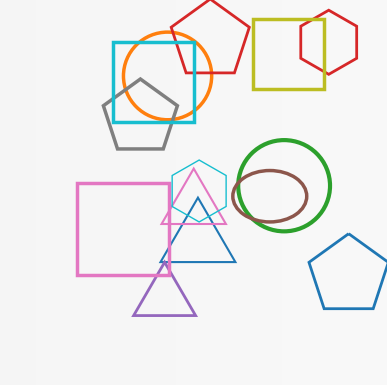[{"shape": "triangle", "thickness": 1.5, "radius": 0.56, "center": [0.511, 0.375]}, {"shape": "pentagon", "thickness": 2, "radius": 0.54, "center": [0.9, 0.285]}, {"shape": "circle", "thickness": 2.5, "radius": 0.57, "center": [0.432, 0.803]}, {"shape": "circle", "thickness": 3, "radius": 0.59, "center": [0.733, 0.518]}, {"shape": "hexagon", "thickness": 2, "radius": 0.42, "center": [0.848, 0.89]}, {"shape": "pentagon", "thickness": 2, "radius": 0.53, "center": [0.543, 0.896]}, {"shape": "triangle", "thickness": 2, "radius": 0.46, "center": [0.425, 0.227]}, {"shape": "oval", "thickness": 2.5, "radius": 0.48, "center": [0.696, 0.49]}, {"shape": "triangle", "thickness": 1.5, "radius": 0.48, "center": [0.5, 0.466]}, {"shape": "square", "thickness": 2.5, "radius": 0.59, "center": [0.317, 0.405]}, {"shape": "pentagon", "thickness": 2.5, "radius": 0.5, "center": [0.362, 0.694]}, {"shape": "square", "thickness": 2.5, "radius": 0.46, "center": [0.745, 0.859]}, {"shape": "square", "thickness": 2.5, "radius": 0.52, "center": [0.397, 0.787]}, {"shape": "hexagon", "thickness": 1, "radius": 0.4, "center": [0.514, 0.504]}]